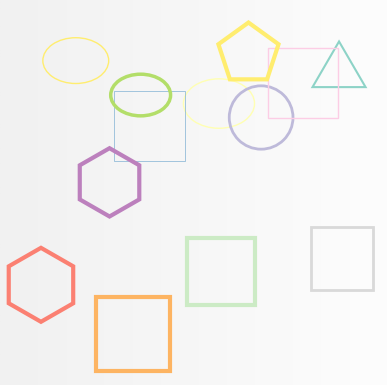[{"shape": "triangle", "thickness": 1.5, "radius": 0.4, "center": [0.875, 0.813]}, {"shape": "oval", "thickness": 1, "radius": 0.46, "center": [0.565, 0.731]}, {"shape": "circle", "thickness": 2, "radius": 0.41, "center": [0.674, 0.695]}, {"shape": "hexagon", "thickness": 3, "radius": 0.48, "center": [0.106, 0.26]}, {"shape": "square", "thickness": 0.5, "radius": 0.46, "center": [0.386, 0.673]}, {"shape": "square", "thickness": 3, "radius": 0.48, "center": [0.343, 0.133]}, {"shape": "oval", "thickness": 2.5, "radius": 0.39, "center": [0.363, 0.753]}, {"shape": "square", "thickness": 1, "radius": 0.45, "center": [0.782, 0.786]}, {"shape": "square", "thickness": 2, "radius": 0.4, "center": [0.883, 0.329]}, {"shape": "hexagon", "thickness": 3, "radius": 0.44, "center": [0.283, 0.526]}, {"shape": "square", "thickness": 3, "radius": 0.44, "center": [0.57, 0.295]}, {"shape": "oval", "thickness": 1, "radius": 0.42, "center": [0.196, 0.843]}, {"shape": "pentagon", "thickness": 3, "radius": 0.41, "center": [0.641, 0.86]}]